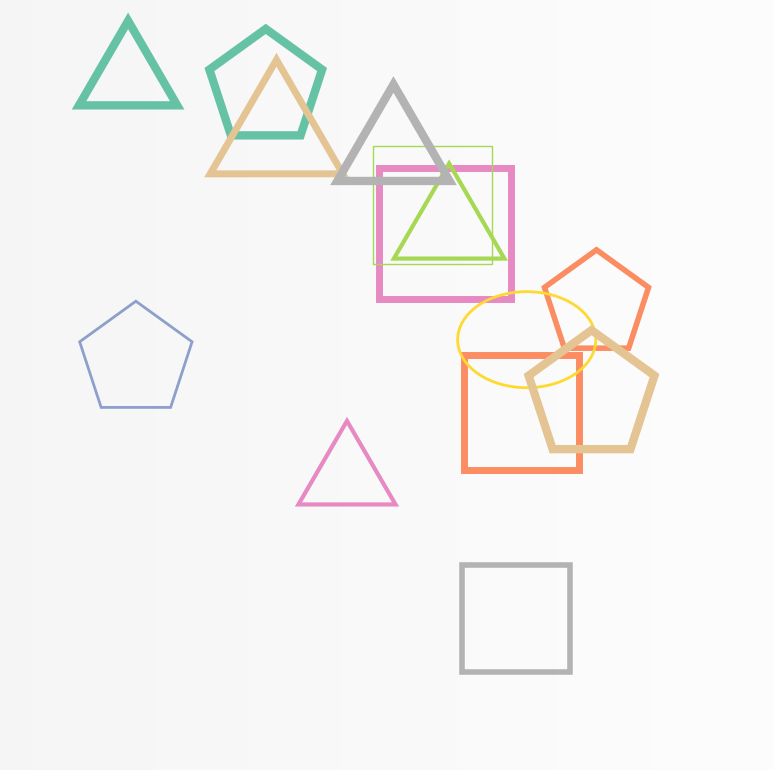[{"shape": "pentagon", "thickness": 3, "radius": 0.38, "center": [0.343, 0.886]}, {"shape": "triangle", "thickness": 3, "radius": 0.37, "center": [0.165, 0.9]}, {"shape": "square", "thickness": 2.5, "radius": 0.37, "center": [0.673, 0.464]}, {"shape": "pentagon", "thickness": 2, "radius": 0.35, "center": [0.77, 0.605]}, {"shape": "pentagon", "thickness": 1, "radius": 0.38, "center": [0.175, 0.533]}, {"shape": "square", "thickness": 2.5, "radius": 0.43, "center": [0.574, 0.697]}, {"shape": "triangle", "thickness": 1.5, "radius": 0.36, "center": [0.448, 0.381]}, {"shape": "square", "thickness": 0.5, "radius": 0.38, "center": [0.558, 0.734]}, {"shape": "triangle", "thickness": 1.5, "radius": 0.41, "center": [0.58, 0.705]}, {"shape": "oval", "thickness": 1, "radius": 0.45, "center": [0.68, 0.559]}, {"shape": "triangle", "thickness": 2.5, "radius": 0.49, "center": [0.357, 0.824]}, {"shape": "pentagon", "thickness": 3, "radius": 0.43, "center": [0.763, 0.486]}, {"shape": "square", "thickness": 2, "radius": 0.35, "center": [0.666, 0.197]}, {"shape": "triangle", "thickness": 3, "radius": 0.42, "center": [0.508, 0.807]}]